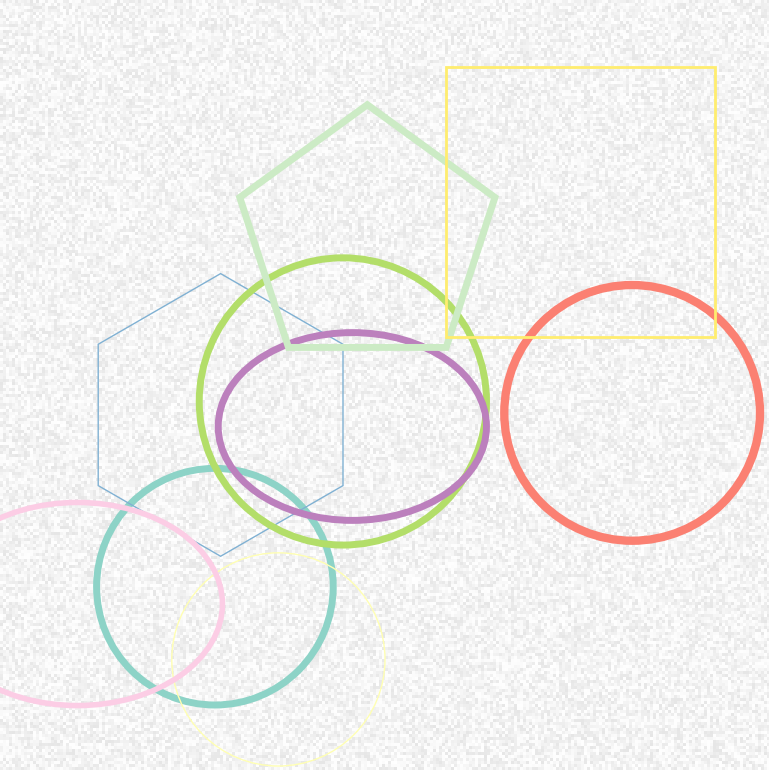[{"shape": "circle", "thickness": 2.5, "radius": 0.77, "center": [0.279, 0.238]}, {"shape": "circle", "thickness": 0.5, "radius": 0.69, "center": [0.362, 0.144]}, {"shape": "circle", "thickness": 3, "radius": 0.83, "center": [0.821, 0.464]}, {"shape": "hexagon", "thickness": 0.5, "radius": 0.92, "center": [0.286, 0.461]}, {"shape": "circle", "thickness": 2.5, "radius": 0.93, "center": [0.445, 0.479]}, {"shape": "oval", "thickness": 2, "radius": 0.94, "center": [0.1, 0.216]}, {"shape": "oval", "thickness": 2.5, "radius": 0.87, "center": [0.458, 0.446]}, {"shape": "pentagon", "thickness": 2.5, "radius": 0.87, "center": [0.477, 0.69]}, {"shape": "square", "thickness": 1, "radius": 0.88, "center": [0.754, 0.738]}]